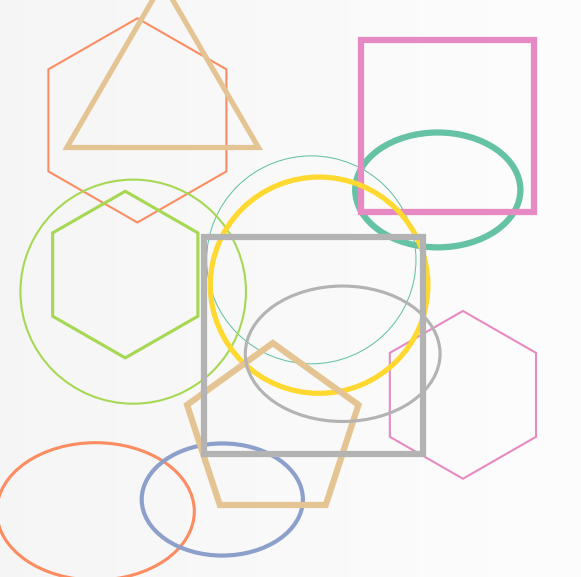[{"shape": "circle", "thickness": 0.5, "radius": 0.9, "center": [0.536, 0.549]}, {"shape": "oval", "thickness": 3, "radius": 0.71, "center": [0.753, 0.67]}, {"shape": "hexagon", "thickness": 1, "radius": 0.88, "center": [0.236, 0.791]}, {"shape": "oval", "thickness": 1.5, "radius": 0.85, "center": [0.164, 0.114]}, {"shape": "oval", "thickness": 2, "radius": 0.69, "center": [0.382, 0.134]}, {"shape": "square", "thickness": 3, "radius": 0.75, "center": [0.77, 0.781]}, {"shape": "hexagon", "thickness": 1, "radius": 0.73, "center": [0.796, 0.315]}, {"shape": "circle", "thickness": 1, "radius": 0.97, "center": [0.229, 0.494]}, {"shape": "hexagon", "thickness": 1.5, "radius": 0.72, "center": [0.216, 0.524]}, {"shape": "circle", "thickness": 2.5, "radius": 0.94, "center": [0.549, 0.505]}, {"shape": "triangle", "thickness": 2.5, "radius": 0.95, "center": [0.28, 0.839]}, {"shape": "pentagon", "thickness": 3, "radius": 0.78, "center": [0.469, 0.25]}, {"shape": "square", "thickness": 3, "radius": 0.94, "center": [0.539, 0.401]}, {"shape": "oval", "thickness": 1.5, "radius": 0.84, "center": [0.59, 0.387]}]